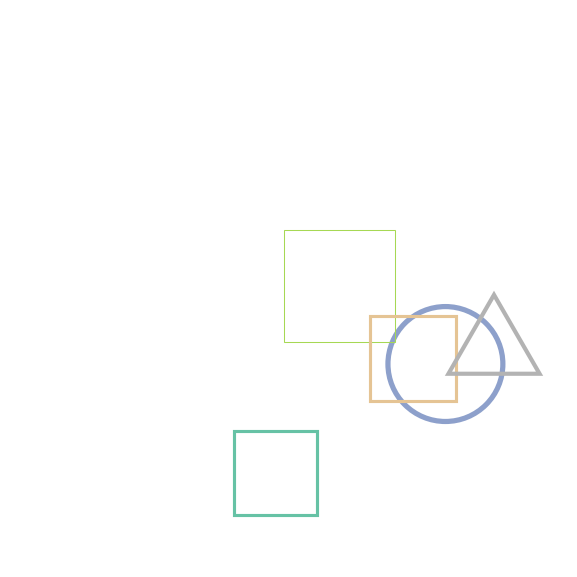[{"shape": "square", "thickness": 1.5, "radius": 0.36, "center": [0.477, 0.18]}, {"shape": "circle", "thickness": 2.5, "radius": 0.5, "center": [0.771, 0.369]}, {"shape": "square", "thickness": 0.5, "radius": 0.48, "center": [0.588, 0.505]}, {"shape": "square", "thickness": 1.5, "radius": 0.37, "center": [0.715, 0.378]}, {"shape": "triangle", "thickness": 2, "radius": 0.46, "center": [0.855, 0.398]}]